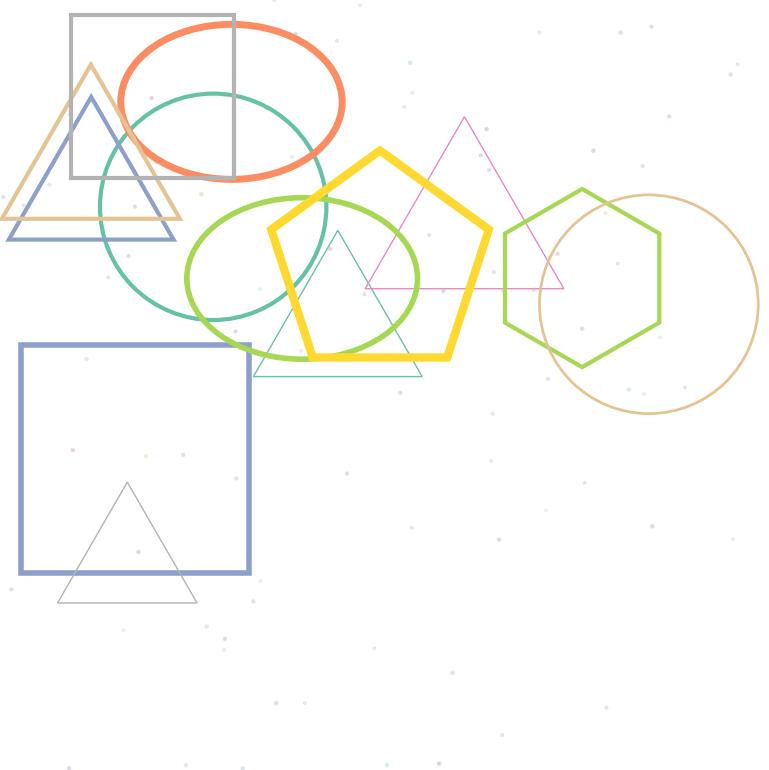[{"shape": "circle", "thickness": 1.5, "radius": 0.74, "center": [0.277, 0.731]}, {"shape": "triangle", "thickness": 0.5, "radius": 0.63, "center": [0.439, 0.574]}, {"shape": "oval", "thickness": 2.5, "radius": 0.72, "center": [0.301, 0.868]}, {"shape": "triangle", "thickness": 1.5, "radius": 0.62, "center": [0.118, 0.751]}, {"shape": "square", "thickness": 2, "radius": 0.74, "center": [0.176, 0.403]}, {"shape": "triangle", "thickness": 0.5, "radius": 0.74, "center": [0.603, 0.7]}, {"shape": "oval", "thickness": 2, "radius": 0.75, "center": [0.392, 0.638]}, {"shape": "hexagon", "thickness": 1.5, "radius": 0.58, "center": [0.756, 0.639]}, {"shape": "pentagon", "thickness": 3, "radius": 0.74, "center": [0.494, 0.656]}, {"shape": "circle", "thickness": 1, "radius": 0.71, "center": [0.843, 0.605]}, {"shape": "triangle", "thickness": 1.5, "radius": 0.67, "center": [0.118, 0.783]}, {"shape": "triangle", "thickness": 0.5, "radius": 0.52, "center": [0.165, 0.269]}, {"shape": "square", "thickness": 1.5, "radius": 0.53, "center": [0.198, 0.874]}]